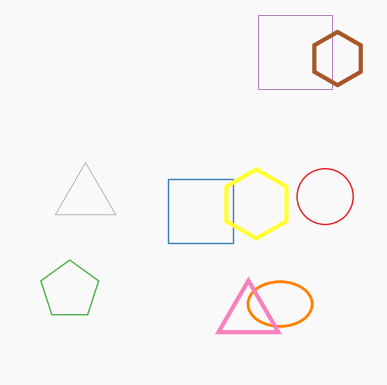[{"shape": "circle", "thickness": 1, "radius": 0.36, "center": [0.839, 0.489]}, {"shape": "square", "thickness": 1, "radius": 0.42, "center": [0.518, 0.452]}, {"shape": "pentagon", "thickness": 1, "radius": 0.39, "center": [0.18, 0.246]}, {"shape": "square", "thickness": 0.5, "radius": 0.48, "center": [0.761, 0.865]}, {"shape": "oval", "thickness": 2, "radius": 0.41, "center": [0.723, 0.21]}, {"shape": "hexagon", "thickness": 3, "radius": 0.45, "center": [0.662, 0.47]}, {"shape": "hexagon", "thickness": 3, "radius": 0.35, "center": [0.871, 0.848]}, {"shape": "triangle", "thickness": 3, "radius": 0.45, "center": [0.641, 0.182]}, {"shape": "triangle", "thickness": 0.5, "radius": 0.45, "center": [0.221, 0.487]}]